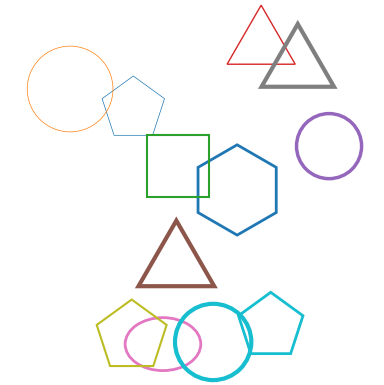[{"shape": "hexagon", "thickness": 2, "radius": 0.59, "center": [0.616, 0.507]}, {"shape": "pentagon", "thickness": 0.5, "radius": 0.43, "center": [0.346, 0.717]}, {"shape": "circle", "thickness": 0.5, "radius": 0.56, "center": [0.182, 0.769]}, {"shape": "square", "thickness": 1.5, "radius": 0.4, "center": [0.462, 0.568]}, {"shape": "triangle", "thickness": 1, "radius": 0.51, "center": [0.678, 0.884]}, {"shape": "circle", "thickness": 2.5, "radius": 0.42, "center": [0.855, 0.62]}, {"shape": "triangle", "thickness": 3, "radius": 0.57, "center": [0.458, 0.313]}, {"shape": "oval", "thickness": 2, "radius": 0.49, "center": [0.423, 0.106]}, {"shape": "triangle", "thickness": 3, "radius": 0.54, "center": [0.773, 0.829]}, {"shape": "pentagon", "thickness": 1.5, "radius": 0.48, "center": [0.342, 0.126]}, {"shape": "circle", "thickness": 3, "radius": 0.5, "center": [0.554, 0.112]}, {"shape": "pentagon", "thickness": 2, "radius": 0.44, "center": [0.703, 0.153]}]